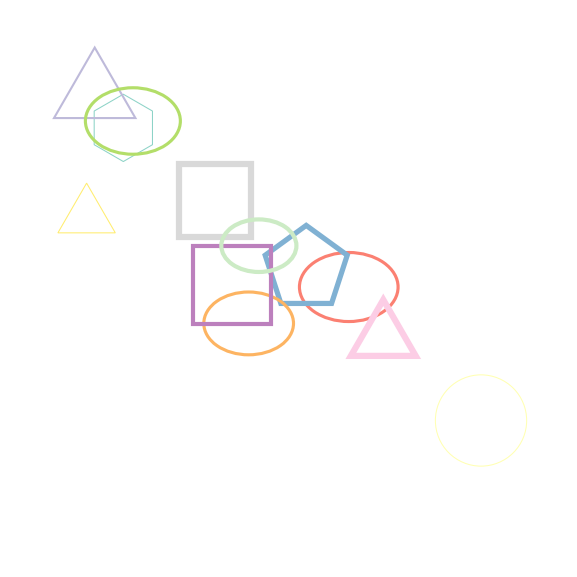[{"shape": "hexagon", "thickness": 0.5, "radius": 0.29, "center": [0.214, 0.778]}, {"shape": "circle", "thickness": 0.5, "radius": 0.4, "center": [0.833, 0.271]}, {"shape": "triangle", "thickness": 1, "radius": 0.41, "center": [0.164, 0.835]}, {"shape": "oval", "thickness": 1.5, "radius": 0.43, "center": [0.604, 0.502]}, {"shape": "pentagon", "thickness": 2.5, "radius": 0.37, "center": [0.53, 0.534]}, {"shape": "oval", "thickness": 1.5, "radius": 0.39, "center": [0.431, 0.439]}, {"shape": "oval", "thickness": 1.5, "radius": 0.41, "center": [0.23, 0.79]}, {"shape": "triangle", "thickness": 3, "radius": 0.32, "center": [0.664, 0.415]}, {"shape": "square", "thickness": 3, "radius": 0.31, "center": [0.372, 0.652]}, {"shape": "square", "thickness": 2, "radius": 0.34, "center": [0.402, 0.505]}, {"shape": "oval", "thickness": 2, "radius": 0.33, "center": [0.448, 0.574]}, {"shape": "triangle", "thickness": 0.5, "radius": 0.29, "center": [0.15, 0.625]}]